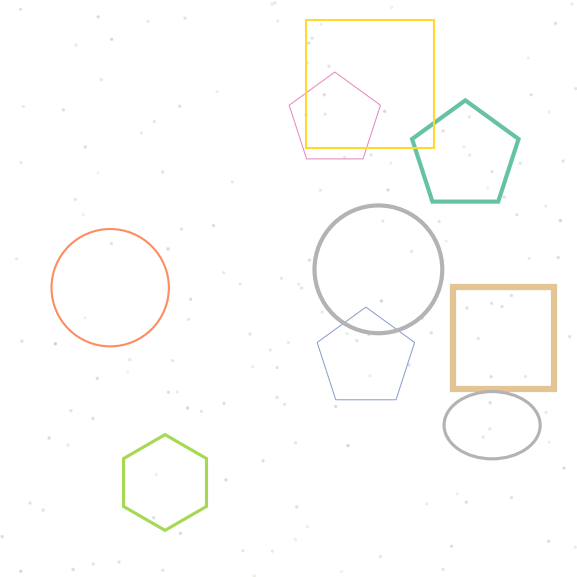[{"shape": "pentagon", "thickness": 2, "radius": 0.48, "center": [0.806, 0.728]}, {"shape": "circle", "thickness": 1, "radius": 0.51, "center": [0.191, 0.501]}, {"shape": "pentagon", "thickness": 0.5, "radius": 0.44, "center": [0.634, 0.379]}, {"shape": "pentagon", "thickness": 0.5, "radius": 0.42, "center": [0.58, 0.791]}, {"shape": "hexagon", "thickness": 1.5, "radius": 0.41, "center": [0.286, 0.164]}, {"shape": "square", "thickness": 1, "radius": 0.55, "center": [0.641, 0.854]}, {"shape": "square", "thickness": 3, "radius": 0.44, "center": [0.872, 0.414]}, {"shape": "circle", "thickness": 2, "radius": 0.55, "center": [0.655, 0.533]}, {"shape": "oval", "thickness": 1.5, "radius": 0.42, "center": [0.852, 0.263]}]